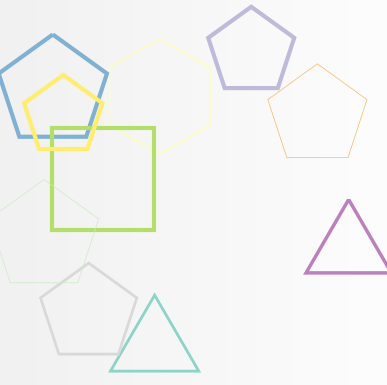[{"shape": "triangle", "thickness": 2, "radius": 0.66, "center": [0.399, 0.102]}, {"shape": "hexagon", "thickness": 1, "radius": 0.75, "center": [0.412, 0.749]}, {"shape": "pentagon", "thickness": 3, "radius": 0.58, "center": [0.648, 0.866]}, {"shape": "pentagon", "thickness": 3, "radius": 0.73, "center": [0.136, 0.764]}, {"shape": "pentagon", "thickness": 0.5, "radius": 0.67, "center": [0.819, 0.7]}, {"shape": "square", "thickness": 3, "radius": 0.66, "center": [0.266, 0.535]}, {"shape": "pentagon", "thickness": 2, "radius": 0.65, "center": [0.229, 0.186]}, {"shape": "triangle", "thickness": 2.5, "radius": 0.64, "center": [0.9, 0.355]}, {"shape": "pentagon", "thickness": 0.5, "radius": 0.74, "center": [0.114, 0.386]}, {"shape": "pentagon", "thickness": 3, "radius": 0.53, "center": [0.163, 0.699]}]